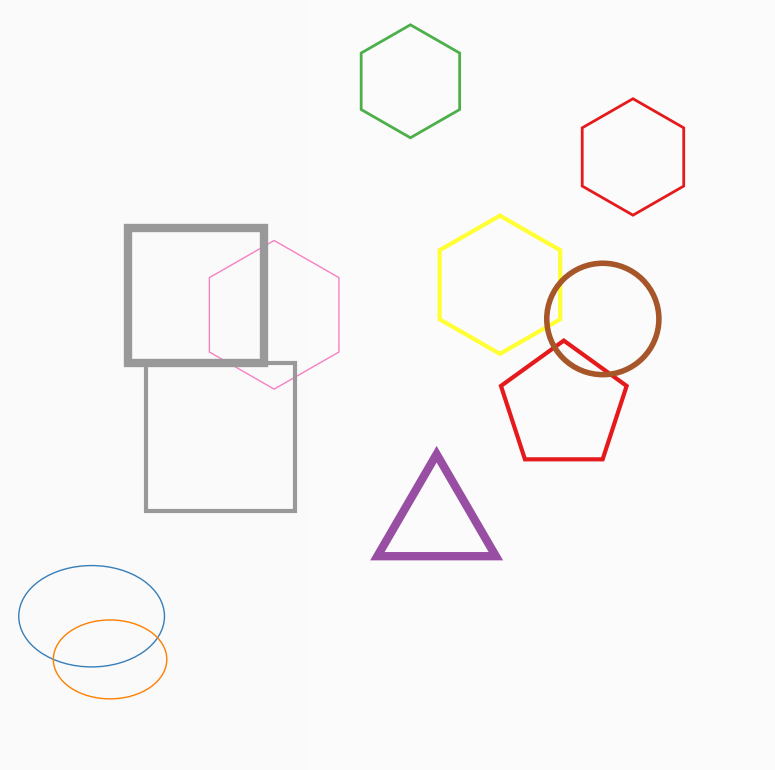[{"shape": "pentagon", "thickness": 1.5, "radius": 0.43, "center": [0.727, 0.472]}, {"shape": "hexagon", "thickness": 1, "radius": 0.38, "center": [0.817, 0.796]}, {"shape": "oval", "thickness": 0.5, "radius": 0.47, "center": [0.118, 0.2]}, {"shape": "hexagon", "thickness": 1, "radius": 0.37, "center": [0.53, 0.894]}, {"shape": "triangle", "thickness": 3, "radius": 0.44, "center": [0.563, 0.322]}, {"shape": "oval", "thickness": 0.5, "radius": 0.37, "center": [0.142, 0.144]}, {"shape": "hexagon", "thickness": 1.5, "radius": 0.45, "center": [0.645, 0.63]}, {"shape": "circle", "thickness": 2, "radius": 0.36, "center": [0.778, 0.586]}, {"shape": "hexagon", "thickness": 0.5, "radius": 0.48, "center": [0.354, 0.591]}, {"shape": "square", "thickness": 1.5, "radius": 0.48, "center": [0.285, 0.432]}, {"shape": "square", "thickness": 3, "radius": 0.44, "center": [0.252, 0.616]}]